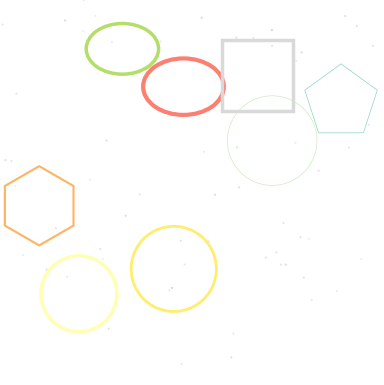[{"shape": "pentagon", "thickness": 0.5, "radius": 0.49, "center": [0.886, 0.735]}, {"shape": "circle", "thickness": 2.5, "radius": 0.49, "center": [0.205, 0.237]}, {"shape": "oval", "thickness": 3, "radius": 0.52, "center": [0.477, 0.775]}, {"shape": "hexagon", "thickness": 1.5, "radius": 0.51, "center": [0.102, 0.465]}, {"shape": "oval", "thickness": 2.5, "radius": 0.47, "center": [0.318, 0.873]}, {"shape": "square", "thickness": 2.5, "radius": 0.46, "center": [0.669, 0.804]}, {"shape": "circle", "thickness": 0.5, "radius": 0.58, "center": [0.707, 0.635]}, {"shape": "circle", "thickness": 2, "radius": 0.55, "center": [0.451, 0.302]}]